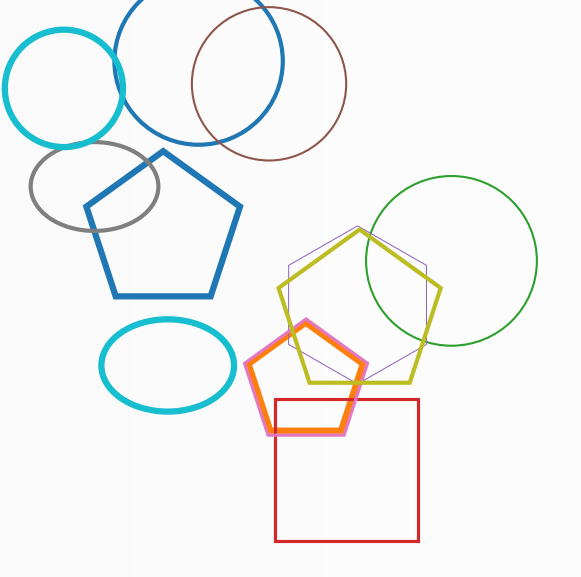[{"shape": "pentagon", "thickness": 3, "radius": 0.69, "center": [0.281, 0.598]}, {"shape": "circle", "thickness": 2, "radius": 0.72, "center": [0.342, 0.893]}, {"shape": "pentagon", "thickness": 3, "radius": 0.52, "center": [0.526, 0.337]}, {"shape": "circle", "thickness": 1, "radius": 0.73, "center": [0.777, 0.547]}, {"shape": "square", "thickness": 1.5, "radius": 0.62, "center": [0.596, 0.185]}, {"shape": "hexagon", "thickness": 0.5, "radius": 0.68, "center": [0.615, 0.471]}, {"shape": "circle", "thickness": 1, "radius": 0.66, "center": [0.463, 0.854]}, {"shape": "pentagon", "thickness": 1.5, "radius": 0.56, "center": [0.527, 0.336]}, {"shape": "oval", "thickness": 2, "radius": 0.55, "center": [0.163, 0.676]}, {"shape": "pentagon", "thickness": 2, "radius": 0.73, "center": [0.619, 0.455]}, {"shape": "oval", "thickness": 3, "radius": 0.57, "center": [0.289, 0.366]}, {"shape": "circle", "thickness": 3, "radius": 0.51, "center": [0.11, 0.846]}]